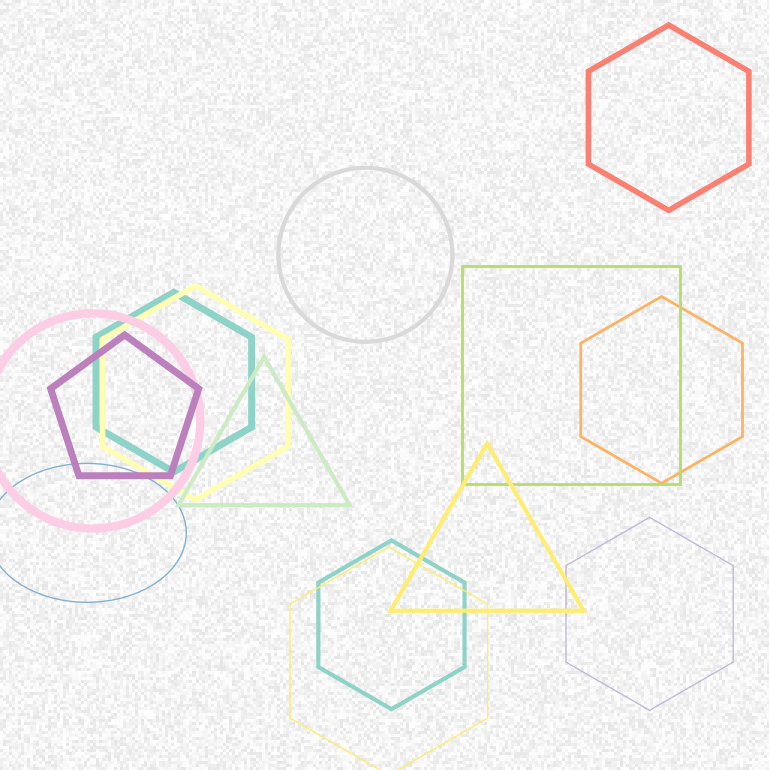[{"shape": "hexagon", "thickness": 2.5, "radius": 0.58, "center": [0.226, 0.504]}, {"shape": "hexagon", "thickness": 1.5, "radius": 0.55, "center": [0.508, 0.189]}, {"shape": "hexagon", "thickness": 2, "radius": 0.7, "center": [0.254, 0.49]}, {"shape": "hexagon", "thickness": 0.5, "radius": 0.63, "center": [0.844, 0.203]}, {"shape": "hexagon", "thickness": 2, "radius": 0.6, "center": [0.868, 0.847]}, {"shape": "oval", "thickness": 0.5, "radius": 0.64, "center": [0.113, 0.308]}, {"shape": "hexagon", "thickness": 1, "radius": 0.61, "center": [0.859, 0.494]}, {"shape": "square", "thickness": 1, "radius": 0.71, "center": [0.741, 0.513]}, {"shape": "circle", "thickness": 3, "radius": 0.7, "center": [0.12, 0.453]}, {"shape": "circle", "thickness": 1.5, "radius": 0.57, "center": [0.475, 0.669]}, {"shape": "pentagon", "thickness": 2.5, "radius": 0.51, "center": [0.162, 0.464]}, {"shape": "triangle", "thickness": 1.5, "radius": 0.64, "center": [0.343, 0.408]}, {"shape": "hexagon", "thickness": 0.5, "radius": 0.74, "center": [0.505, 0.141]}, {"shape": "triangle", "thickness": 1.5, "radius": 0.72, "center": [0.633, 0.279]}]